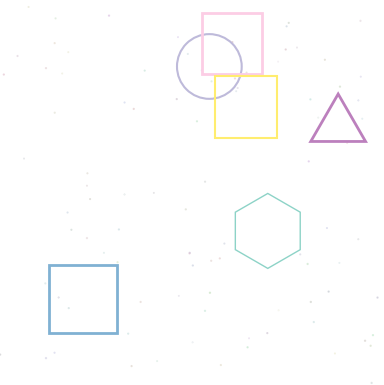[{"shape": "hexagon", "thickness": 1, "radius": 0.49, "center": [0.696, 0.4]}, {"shape": "circle", "thickness": 1.5, "radius": 0.42, "center": [0.544, 0.827]}, {"shape": "square", "thickness": 2, "radius": 0.44, "center": [0.215, 0.223]}, {"shape": "square", "thickness": 2, "radius": 0.39, "center": [0.603, 0.887]}, {"shape": "triangle", "thickness": 2, "radius": 0.41, "center": [0.878, 0.674]}, {"shape": "square", "thickness": 1.5, "radius": 0.4, "center": [0.64, 0.723]}]